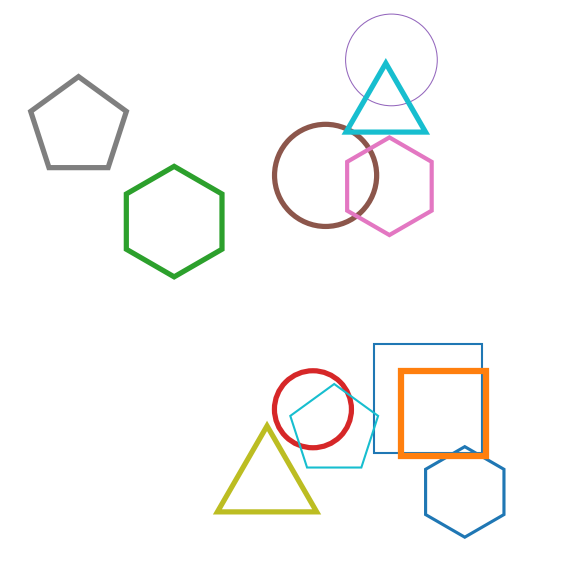[{"shape": "square", "thickness": 1, "radius": 0.47, "center": [0.741, 0.309]}, {"shape": "hexagon", "thickness": 1.5, "radius": 0.39, "center": [0.805, 0.147]}, {"shape": "square", "thickness": 3, "radius": 0.37, "center": [0.768, 0.283]}, {"shape": "hexagon", "thickness": 2.5, "radius": 0.48, "center": [0.302, 0.615]}, {"shape": "circle", "thickness": 2.5, "radius": 0.33, "center": [0.542, 0.29]}, {"shape": "circle", "thickness": 0.5, "radius": 0.4, "center": [0.678, 0.895]}, {"shape": "circle", "thickness": 2.5, "radius": 0.44, "center": [0.564, 0.695]}, {"shape": "hexagon", "thickness": 2, "radius": 0.42, "center": [0.674, 0.677]}, {"shape": "pentagon", "thickness": 2.5, "radius": 0.44, "center": [0.136, 0.779]}, {"shape": "triangle", "thickness": 2.5, "radius": 0.5, "center": [0.462, 0.162]}, {"shape": "triangle", "thickness": 2.5, "radius": 0.4, "center": [0.668, 0.81]}, {"shape": "pentagon", "thickness": 1, "radius": 0.4, "center": [0.579, 0.254]}]